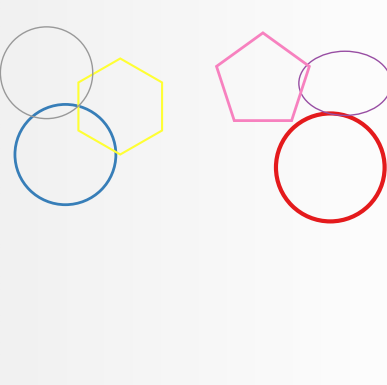[{"shape": "circle", "thickness": 3, "radius": 0.7, "center": [0.852, 0.565]}, {"shape": "circle", "thickness": 2, "radius": 0.65, "center": [0.169, 0.599]}, {"shape": "oval", "thickness": 1, "radius": 0.6, "center": [0.89, 0.784]}, {"shape": "hexagon", "thickness": 1.5, "radius": 0.62, "center": [0.31, 0.723]}, {"shape": "pentagon", "thickness": 2, "radius": 0.63, "center": [0.679, 0.789]}, {"shape": "circle", "thickness": 1, "radius": 0.6, "center": [0.12, 0.811]}]